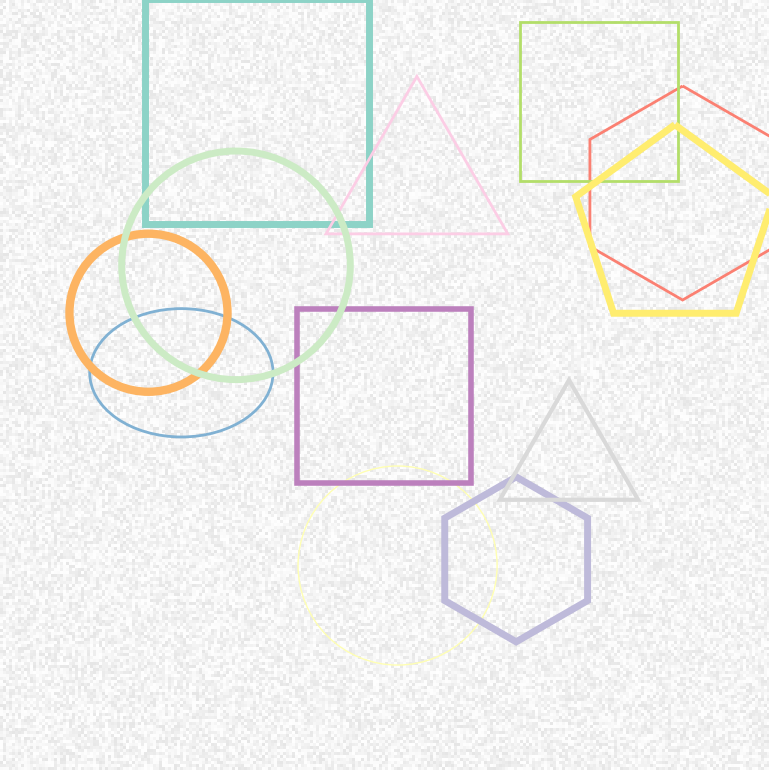[{"shape": "square", "thickness": 2.5, "radius": 0.73, "center": [0.334, 0.855]}, {"shape": "circle", "thickness": 0.5, "radius": 0.65, "center": [0.516, 0.266]}, {"shape": "hexagon", "thickness": 2.5, "radius": 0.54, "center": [0.67, 0.274]}, {"shape": "hexagon", "thickness": 1, "radius": 0.69, "center": [0.886, 0.749]}, {"shape": "oval", "thickness": 1, "radius": 0.6, "center": [0.236, 0.516]}, {"shape": "circle", "thickness": 3, "radius": 0.51, "center": [0.193, 0.594]}, {"shape": "square", "thickness": 1, "radius": 0.51, "center": [0.778, 0.868]}, {"shape": "triangle", "thickness": 1, "radius": 0.68, "center": [0.541, 0.764]}, {"shape": "triangle", "thickness": 1.5, "radius": 0.52, "center": [0.739, 0.403]}, {"shape": "square", "thickness": 2, "radius": 0.57, "center": [0.499, 0.486]}, {"shape": "circle", "thickness": 2.5, "radius": 0.74, "center": [0.306, 0.655]}, {"shape": "pentagon", "thickness": 2.5, "radius": 0.68, "center": [0.876, 0.703]}]